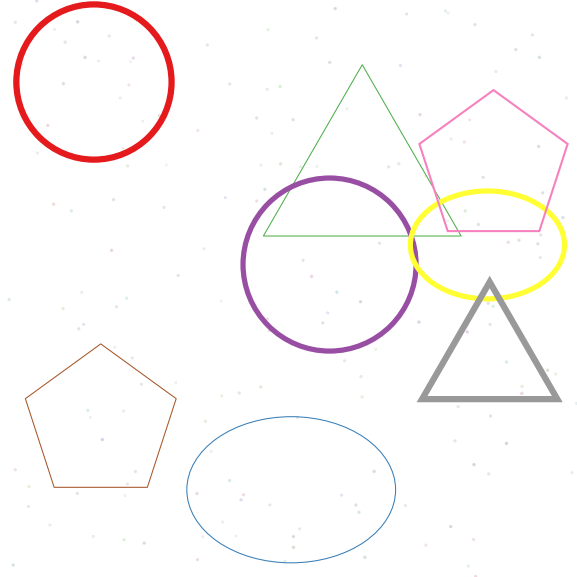[{"shape": "circle", "thickness": 3, "radius": 0.67, "center": [0.163, 0.857]}, {"shape": "oval", "thickness": 0.5, "radius": 0.9, "center": [0.504, 0.151]}, {"shape": "triangle", "thickness": 0.5, "radius": 0.99, "center": [0.627, 0.689]}, {"shape": "circle", "thickness": 2.5, "radius": 0.75, "center": [0.571, 0.541]}, {"shape": "oval", "thickness": 2.5, "radius": 0.67, "center": [0.844, 0.575]}, {"shape": "pentagon", "thickness": 0.5, "radius": 0.69, "center": [0.175, 0.266]}, {"shape": "pentagon", "thickness": 1, "radius": 0.67, "center": [0.855, 0.708]}, {"shape": "triangle", "thickness": 3, "radius": 0.68, "center": [0.848, 0.376]}]